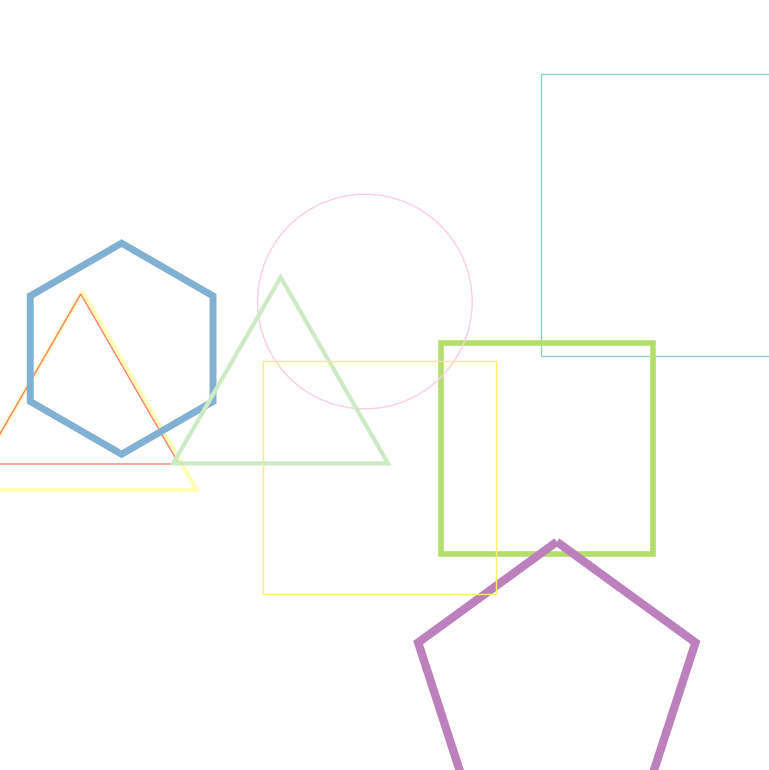[{"shape": "square", "thickness": 0.5, "radius": 0.91, "center": [0.885, 0.721]}, {"shape": "triangle", "thickness": 1.5, "radius": 0.86, "center": [0.107, 0.449]}, {"shape": "triangle", "thickness": 0.5, "radius": 0.74, "center": [0.105, 0.471]}, {"shape": "hexagon", "thickness": 2.5, "radius": 0.69, "center": [0.158, 0.547]}, {"shape": "square", "thickness": 2, "radius": 0.69, "center": [0.71, 0.418]}, {"shape": "circle", "thickness": 0.5, "radius": 0.7, "center": [0.474, 0.608]}, {"shape": "pentagon", "thickness": 3, "radius": 0.95, "center": [0.723, 0.107]}, {"shape": "triangle", "thickness": 1.5, "radius": 0.81, "center": [0.364, 0.479]}, {"shape": "square", "thickness": 0.5, "radius": 0.76, "center": [0.493, 0.38]}]